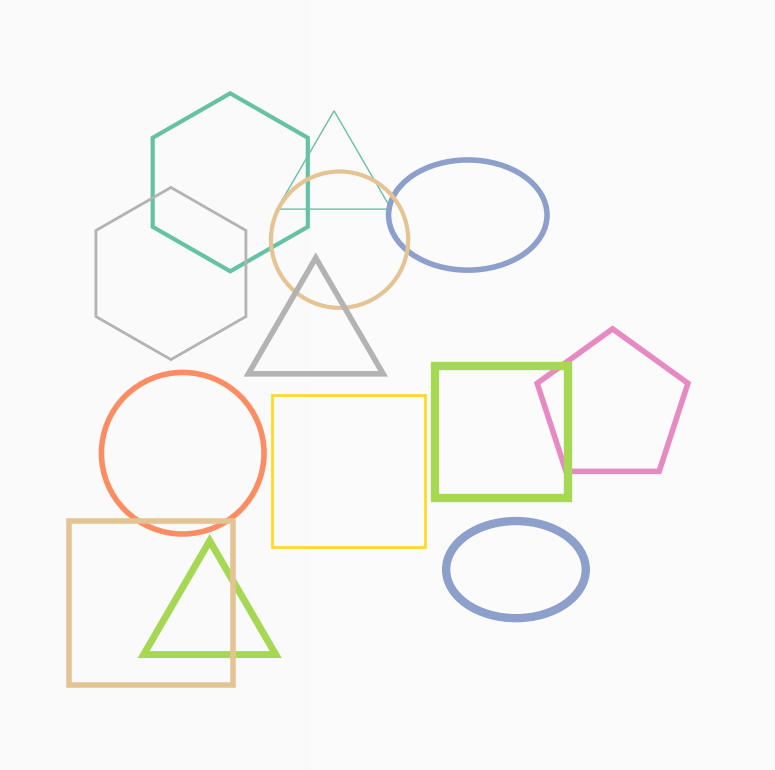[{"shape": "hexagon", "thickness": 1.5, "radius": 0.58, "center": [0.297, 0.763]}, {"shape": "triangle", "thickness": 0.5, "radius": 0.43, "center": [0.431, 0.771]}, {"shape": "circle", "thickness": 2, "radius": 0.52, "center": [0.236, 0.411]}, {"shape": "oval", "thickness": 3, "radius": 0.45, "center": [0.666, 0.26]}, {"shape": "oval", "thickness": 2, "radius": 0.51, "center": [0.604, 0.721]}, {"shape": "pentagon", "thickness": 2, "radius": 0.51, "center": [0.79, 0.471]}, {"shape": "square", "thickness": 3, "radius": 0.43, "center": [0.647, 0.439]}, {"shape": "triangle", "thickness": 2.5, "radius": 0.49, "center": [0.271, 0.199]}, {"shape": "square", "thickness": 1, "radius": 0.49, "center": [0.45, 0.388]}, {"shape": "circle", "thickness": 1.5, "radius": 0.44, "center": [0.438, 0.689]}, {"shape": "square", "thickness": 2, "radius": 0.53, "center": [0.195, 0.217]}, {"shape": "triangle", "thickness": 2, "radius": 0.5, "center": [0.407, 0.565]}, {"shape": "hexagon", "thickness": 1, "radius": 0.56, "center": [0.221, 0.645]}]